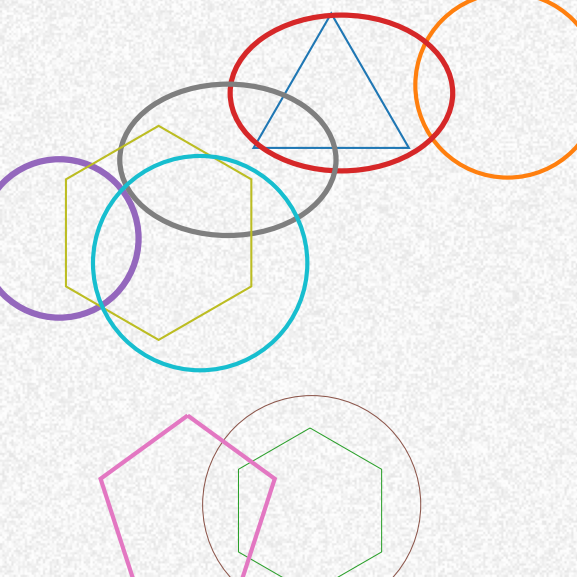[{"shape": "triangle", "thickness": 1, "radius": 0.78, "center": [0.574, 0.821]}, {"shape": "circle", "thickness": 2, "radius": 0.8, "center": [0.879, 0.852]}, {"shape": "hexagon", "thickness": 0.5, "radius": 0.72, "center": [0.537, 0.115]}, {"shape": "oval", "thickness": 2.5, "radius": 0.96, "center": [0.591, 0.838]}, {"shape": "circle", "thickness": 3, "radius": 0.69, "center": [0.103, 0.586]}, {"shape": "circle", "thickness": 0.5, "radius": 0.94, "center": [0.54, 0.125]}, {"shape": "pentagon", "thickness": 2, "radius": 0.79, "center": [0.325, 0.121]}, {"shape": "oval", "thickness": 2.5, "radius": 0.94, "center": [0.395, 0.722]}, {"shape": "hexagon", "thickness": 1, "radius": 0.93, "center": [0.275, 0.596]}, {"shape": "circle", "thickness": 2, "radius": 0.93, "center": [0.347, 0.543]}]